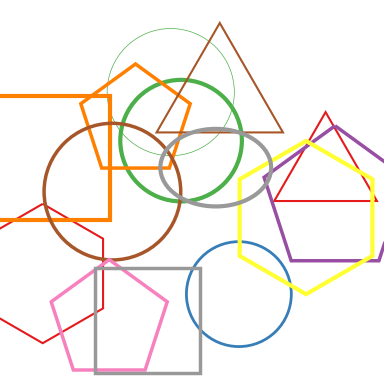[{"shape": "triangle", "thickness": 1.5, "radius": 0.77, "center": [0.846, 0.555]}, {"shape": "hexagon", "thickness": 1.5, "radius": 0.9, "center": [0.111, 0.29]}, {"shape": "circle", "thickness": 2, "radius": 0.68, "center": [0.62, 0.236]}, {"shape": "circle", "thickness": 3, "radius": 0.79, "center": [0.47, 0.635]}, {"shape": "circle", "thickness": 0.5, "radius": 0.83, "center": [0.444, 0.761]}, {"shape": "pentagon", "thickness": 2.5, "radius": 0.97, "center": [0.87, 0.48]}, {"shape": "pentagon", "thickness": 2.5, "radius": 0.75, "center": [0.352, 0.684]}, {"shape": "square", "thickness": 3, "radius": 0.81, "center": [0.124, 0.589]}, {"shape": "hexagon", "thickness": 3, "radius": 1.0, "center": [0.795, 0.435]}, {"shape": "triangle", "thickness": 1.5, "radius": 0.95, "center": [0.571, 0.751]}, {"shape": "circle", "thickness": 2.5, "radius": 0.89, "center": [0.292, 0.502]}, {"shape": "pentagon", "thickness": 2.5, "radius": 0.79, "center": [0.284, 0.167]}, {"shape": "square", "thickness": 2.5, "radius": 0.69, "center": [0.383, 0.167]}, {"shape": "oval", "thickness": 3, "radius": 0.72, "center": [0.56, 0.565]}]